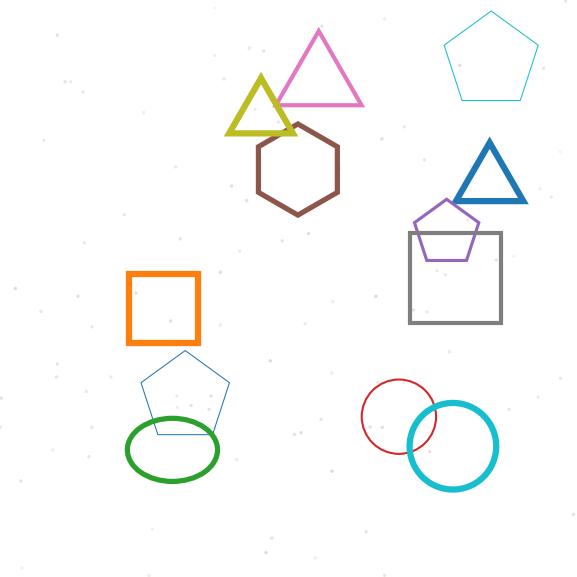[{"shape": "pentagon", "thickness": 0.5, "radius": 0.4, "center": [0.321, 0.312]}, {"shape": "triangle", "thickness": 3, "radius": 0.34, "center": [0.848, 0.685]}, {"shape": "square", "thickness": 3, "radius": 0.3, "center": [0.283, 0.465]}, {"shape": "oval", "thickness": 2.5, "radius": 0.39, "center": [0.299, 0.22]}, {"shape": "circle", "thickness": 1, "radius": 0.32, "center": [0.691, 0.278]}, {"shape": "pentagon", "thickness": 1.5, "radius": 0.29, "center": [0.773, 0.595]}, {"shape": "hexagon", "thickness": 2.5, "radius": 0.39, "center": [0.516, 0.706]}, {"shape": "triangle", "thickness": 2, "radius": 0.43, "center": [0.552, 0.86]}, {"shape": "square", "thickness": 2, "radius": 0.39, "center": [0.788, 0.518]}, {"shape": "triangle", "thickness": 3, "radius": 0.32, "center": [0.452, 0.8]}, {"shape": "circle", "thickness": 3, "radius": 0.37, "center": [0.784, 0.226]}, {"shape": "pentagon", "thickness": 0.5, "radius": 0.43, "center": [0.851, 0.894]}]